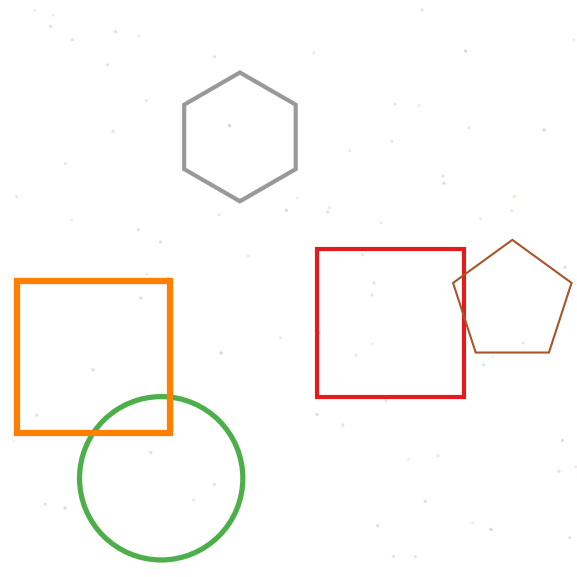[{"shape": "square", "thickness": 2, "radius": 0.64, "center": [0.676, 0.44]}, {"shape": "circle", "thickness": 2.5, "radius": 0.71, "center": [0.279, 0.171]}, {"shape": "square", "thickness": 3, "radius": 0.66, "center": [0.162, 0.381]}, {"shape": "pentagon", "thickness": 1, "radius": 0.54, "center": [0.887, 0.476]}, {"shape": "hexagon", "thickness": 2, "radius": 0.56, "center": [0.415, 0.762]}]